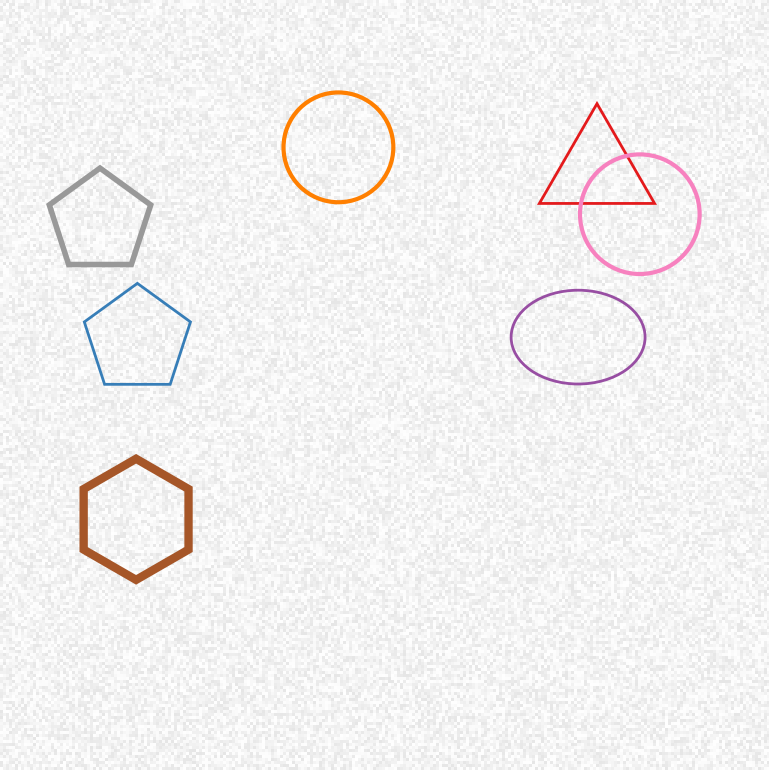[{"shape": "triangle", "thickness": 1, "radius": 0.43, "center": [0.775, 0.779]}, {"shape": "pentagon", "thickness": 1, "radius": 0.36, "center": [0.178, 0.56]}, {"shape": "oval", "thickness": 1, "radius": 0.43, "center": [0.751, 0.562]}, {"shape": "circle", "thickness": 1.5, "radius": 0.36, "center": [0.44, 0.809]}, {"shape": "hexagon", "thickness": 3, "radius": 0.39, "center": [0.177, 0.326]}, {"shape": "circle", "thickness": 1.5, "radius": 0.39, "center": [0.831, 0.722]}, {"shape": "pentagon", "thickness": 2, "radius": 0.35, "center": [0.13, 0.712]}]